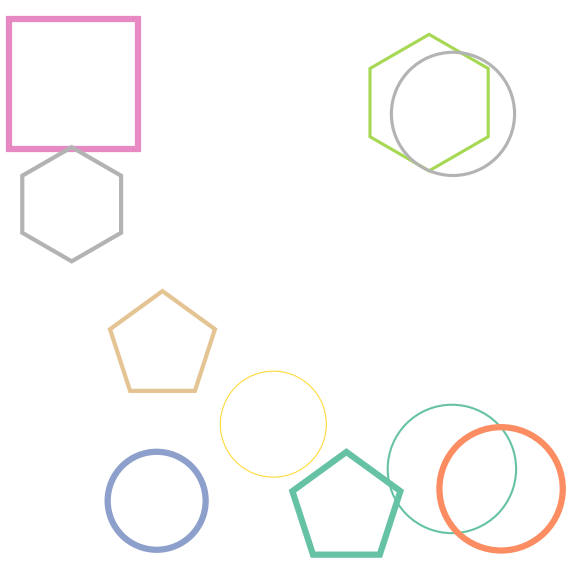[{"shape": "circle", "thickness": 1, "radius": 0.56, "center": [0.783, 0.187]}, {"shape": "pentagon", "thickness": 3, "radius": 0.49, "center": [0.6, 0.118]}, {"shape": "circle", "thickness": 3, "radius": 0.53, "center": [0.868, 0.153]}, {"shape": "circle", "thickness": 3, "radius": 0.42, "center": [0.271, 0.132]}, {"shape": "square", "thickness": 3, "radius": 0.56, "center": [0.127, 0.854]}, {"shape": "hexagon", "thickness": 1.5, "radius": 0.59, "center": [0.743, 0.821]}, {"shape": "circle", "thickness": 0.5, "radius": 0.46, "center": [0.473, 0.265]}, {"shape": "pentagon", "thickness": 2, "radius": 0.48, "center": [0.281, 0.4]}, {"shape": "circle", "thickness": 1.5, "radius": 0.53, "center": [0.784, 0.802]}, {"shape": "hexagon", "thickness": 2, "radius": 0.49, "center": [0.124, 0.645]}]